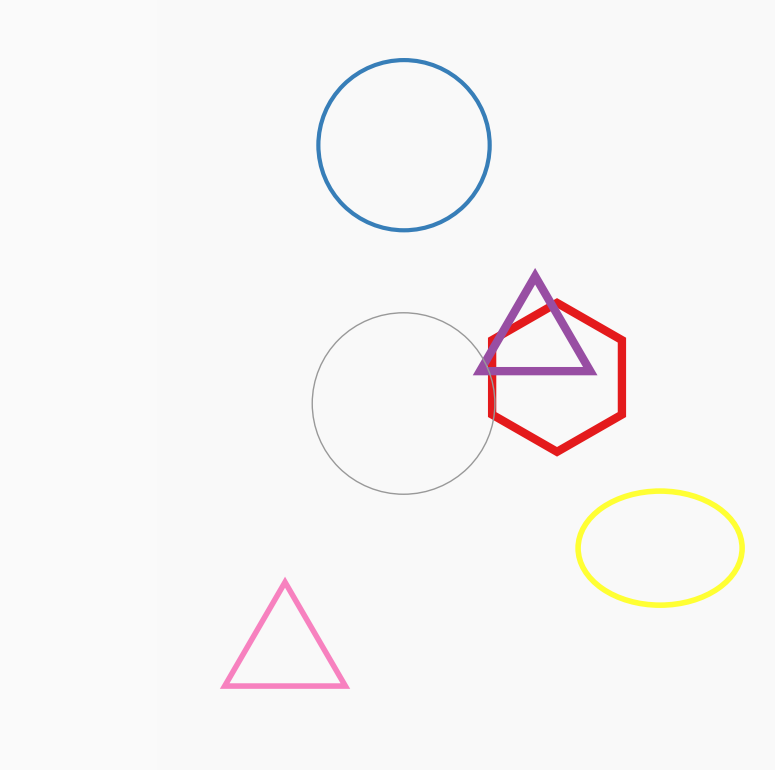[{"shape": "hexagon", "thickness": 3, "radius": 0.48, "center": [0.719, 0.51]}, {"shape": "circle", "thickness": 1.5, "radius": 0.55, "center": [0.521, 0.811]}, {"shape": "triangle", "thickness": 3, "radius": 0.41, "center": [0.69, 0.559]}, {"shape": "oval", "thickness": 2, "radius": 0.53, "center": [0.852, 0.288]}, {"shape": "triangle", "thickness": 2, "radius": 0.45, "center": [0.368, 0.154]}, {"shape": "circle", "thickness": 0.5, "radius": 0.59, "center": [0.521, 0.476]}]